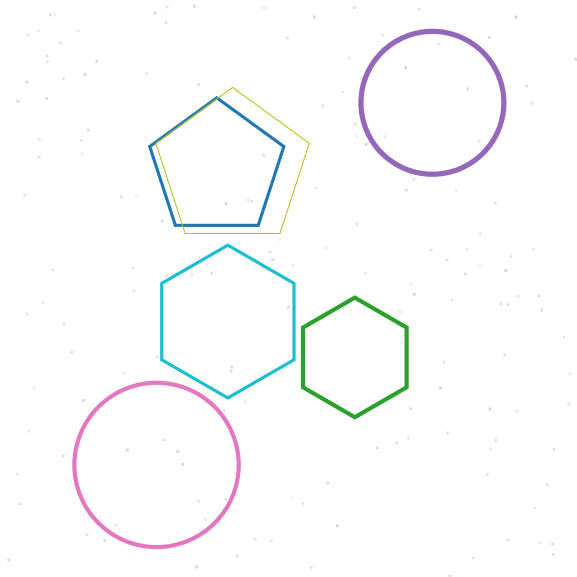[{"shape": "pentagon", "thickness": 1.5, "radius": 0.61, "center": [0.375, 0.708]}, {"shape": "hexagon", "thickness": 2, "radius": 0.52, "center": [0.614, 0.38]}, {"shape": "circle", "thickness": 2.5, "radius": 0.62, "center": [0.749, 0.821]}, {"shape": "circle", "thickness": 2, "radius": 0.71, "center": [0.271, 0.194]}, {"shape": "pentagon", "thickness": 0.5, "radius": 0.7, "center": [0.403, 0.708]}, {"shape": "hexagon", "thickness": 1.5, "radius": 0.66, "center": [0.395, 0.442]}]